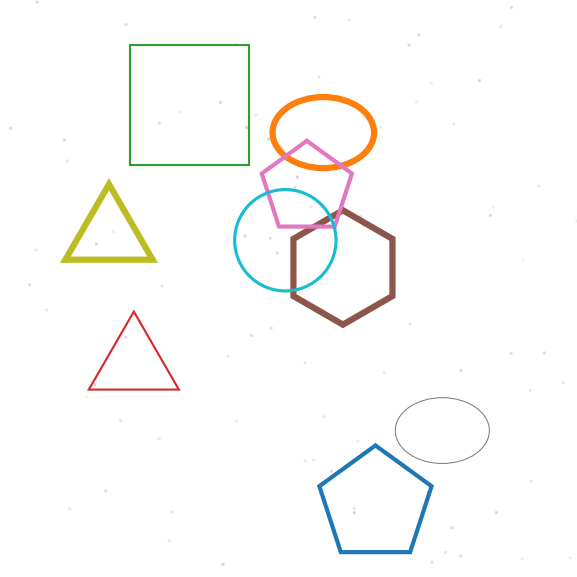[{"shape": "pentagon", "thickness": 2, "radius": 0.51, "center": [0.65, 0.126]}, {"shape": "oval", "thickness": 3, "radius": 0.44, "center": [0.56, 0.77]}, {"shape": "square", "thickness": 1, "radius": 0.52, "center": [0.328, 0.817]}, {"shape": "triangle", "thickness": 1, "radius": 0.45, "center": [0.232, 0.37]}, {"shape": "hexagon", "thickness": 3, "radius": 0.5, "center": [0.594, 0.536]}, {"shape": "pentagon", "thickness": 2, "radius": 0.41, "center": [0.531, 0.673]}, {"shape": "oval", "thickness": 0.5, "radius": 0.41, "center": [0.766, 0.254]}, {"shape": "triangle", "thickness": 3, "radius": 0.44, "center": [0.189, 0.593]}, {"shape": "circle", "thickness": 1.5, "radius": 0.44, "center": [0.494, 0.583]}]